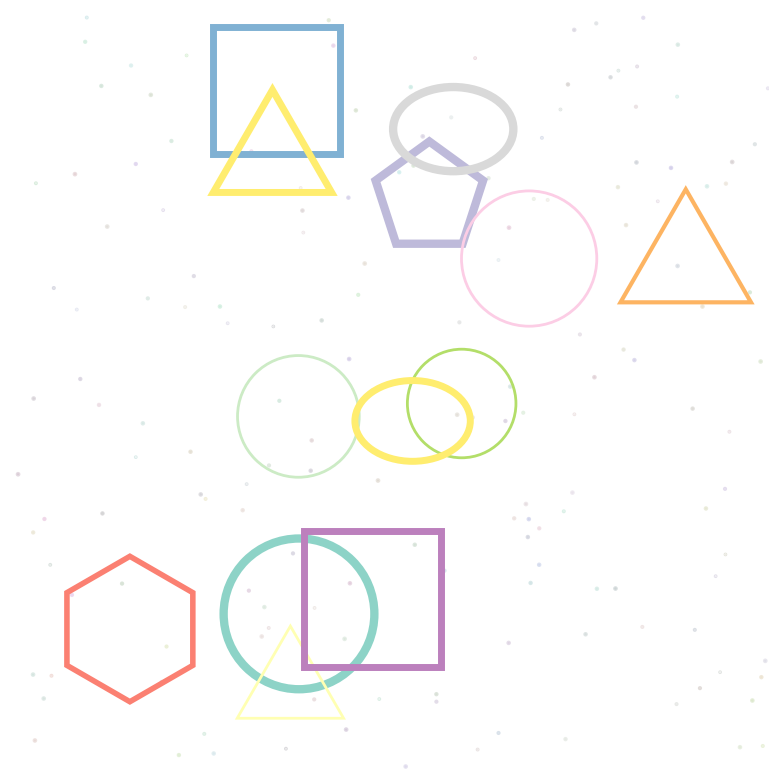[{"shape": "circle", "thickness": 3, "radius": 0.49, "center": [0.388, 0.203]}, {"shape": "triangle", "thickness": 1, "radius": 0.4, "center": [0.377, 0.107]}, {"shape": "pentagon", "thickness": 3, "radius": 0.37, "center": [0.558, 0.743]}, {"shape": "hexagon", "thickness": 2, "radius": 0.47, "center": [0.169, 0.183]}, {"shape": "square", "thickness": 2.5, "radius": 0.41, "center": [0.359, 0.882]}, {"shape": "triangle", "thickness": 1.5, "radius": 0.49, "center": [0.891, 0.656]}, {"shape": "circle", "thickness": 1, "radius": 0.35, "center": [0.6, 0.476]}, {"shape": "circle", "thickness": 1, "radius": 0.44, "center": [0.687, 0.664]}, {"shape": "oval", "thickness": 3, "radius": 0.39, "center": [0.589, 0.832]}, {"shape": "square", "thickness": 2.5, "radius": 0.44, "center": [0.484, 0.222]}, {"shape": "circle", "thickness": 1, "radius": 0.4, "center": [0.388, 0.459]}, {"shape": "oval", "thickness": 2.5, "radius": 0.37, "center": [0.536, 0.453]}, {"shape": "triangle", "thickness": 2.5, "radius": 0.44, "center": [0.354, 0.794]}]